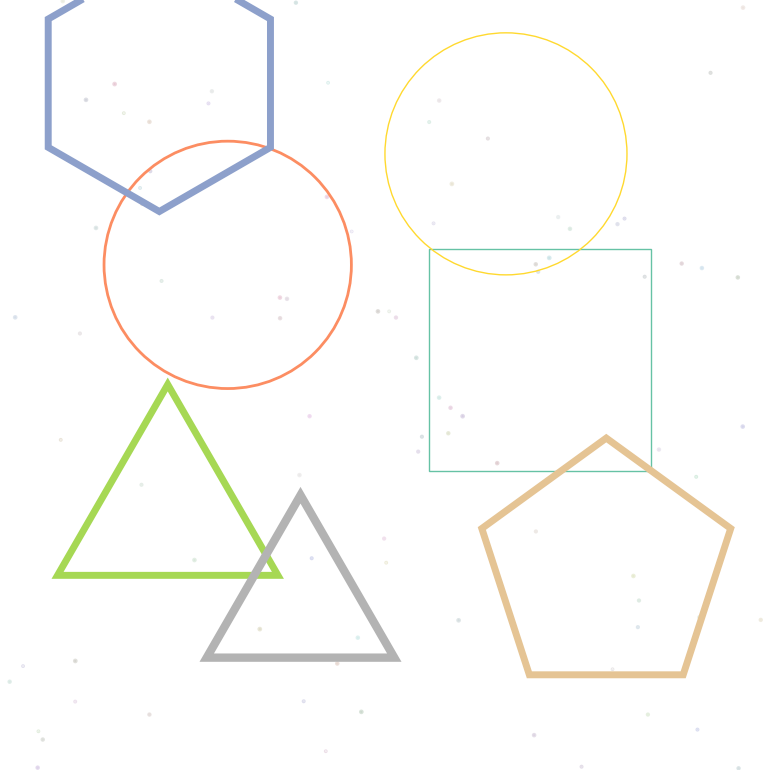[{"shape": "square", "thickness": 0.5, "radius": 0.72, "center": [0.701, 0.532]}, {"shape": "circle", "thickness": 1, "radius": 0.8, "center": [0.296, 0.656]}, {"shape": "hexagon", "thickness": 2.5, "radius": 0.83, "center": [0.207, 0.892]}, {"shape": "triangle", "thickness": 2.5, "radius": 0.83, "center": [0.218, 0.335]}, {"shape": "circle", "thickness": 0.5, "radius": 0.79, "center": [0.657, 0.8]}, {"shape": "pentagon", "thickness": 2.5, "radius": 0.85, "center": [0.787, 0.261]}, {"shape": "triangle", "thickness": 3, "radius": 0.7, "center": [0.39, 0.216]}]